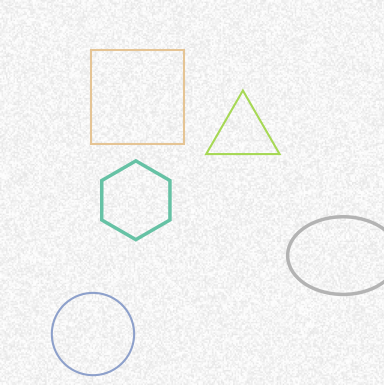[{"shape": "hexagon", "thickness": 2.5, "radius": 0.51, "center": [0.353, 0.48]}, {"shape": "circle", "thickness": 1.5, "radius": 0.53, "center": [0.242, 0.132]}, {"shape": "triangle", "thickness": 1.5, "radius": 0.55, "center": [0.631, 0.655]}, {"shape": "square", "thickness": 1.5, "radius": 0.61, "center": [0.357, 0.748]}, {"shape": "oval", "thickness": 2.5, "radius": 0.72, "center": [0.891, 0.336]}]